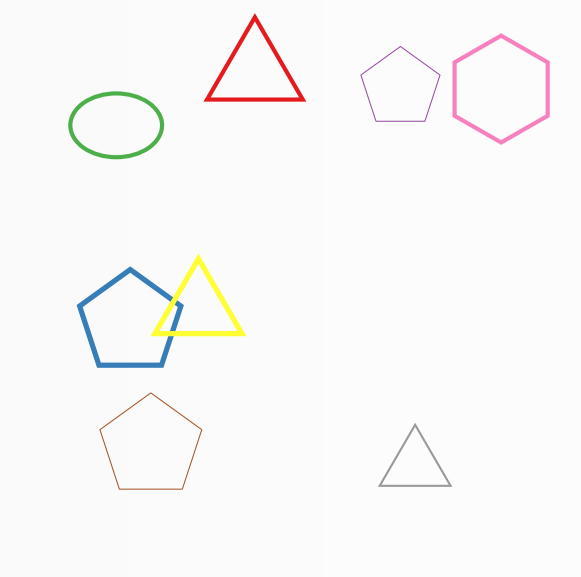[{"shape": "triangle", "thickness": 2, "radius": 0.48, "center": [0.439, 0.874]}, {"shape": "pentagon", "thickness": 2.5, "radius": 0.46, "center": [0.224, 0.441]}, {"shape": "oval", "thickness": 2, "radius": 0.39, "center": [0.2, 0.782]}, {"shape": "pentagon", "thickness": 0.5, "radius": 0.36, "center": [0.689, 0.847]}, {"shape": "triangle", "thickness": 2.5, "radius": 0.43, "center": [0.341, 0.465]}, {"shape": "pentagon", "thickness": 0.5, "radius": 0.46, "center": [0.26, 0.227]}, {"shape": "hexagon", "thickness": 2, "radius": 0.46, "center": [0.862, 0.845]}, {"shape": "triangle", "thickness": 1, "radius": 0.35, "center": [0.714, 0.193]}]